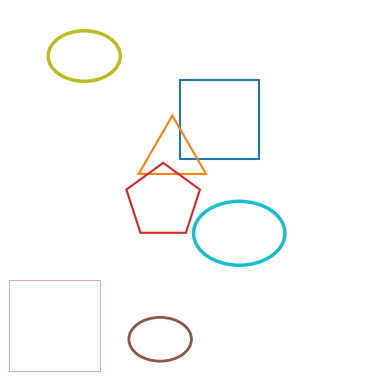[{"shape": "square", "thickness": 1.5, "radius": 0.52, "center": [0.57, 0.69]}, {"shape": "triangle", "thickness": 1.5, "radius": 0.5, "center": [0.448, 0.599]}, {"shape": "pentagon", "thickness": 1.5, "radius": 0.5, "center": [0.424, 0.477]}, {"shape": "oval", "thickness": 2, "radius": 0.41, "center": [0.416, 0.119]}, {"shape": "square", "thickness": 0.5, "radius": 0.59, "center": [0.142, 0.155]}, {"shape": "oval", "thickness": 2.5, "radius": 0.47, "center": [0.219, 0.854]}, {"shape": "oval", "thickness": 2.5, "radius": 0.59, "center": [0.621, 0.394]}]